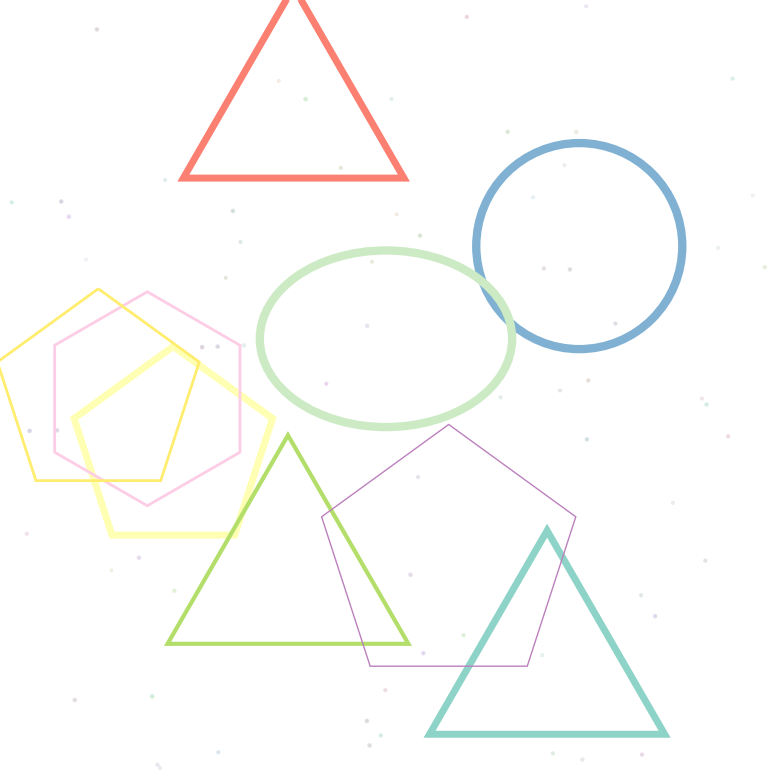[{"shape": "triangle", "thickness": 2.5, "radius": 0.88, "center": [0.711, 0.135]}, {"shape": "pentagon", "thickness": 2.5, "radius": 0.68, "center": [0.225, 0.415]}, {"shape": "triangle", "thickness": 2.5, "radius": 0.83, "center": [0.381, 0.851]}, {"shape": "circle", "thickness": 3, "radius": 0.67, "center": [0.752, 0.68]}, {"shape": "triangle", "thickness": 1.5, "radius": 0.9, "center": [0.374, 0.254]}, {"shape": "hexagon", "thickness": 1, "radius": 0.69, "center": [0.191, 0.482]}, {"shape": "pentagon", "thickness": 0.5, "radius": 0.87, "center": [0.583, 0.275]}, {"shape": "oval", "thickness": 3, "radius": 0.82, "center": [0.501, 0.56]}, {"shape": "pentagon", "thickness": 1, "radius": 0.69, "center": [0.128, 0.487]}]